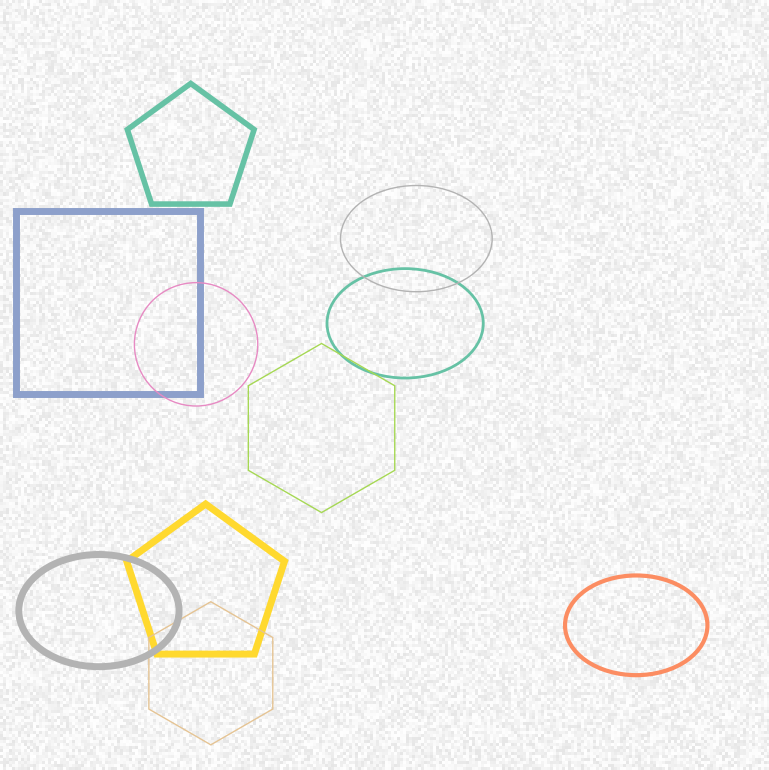[{"shape": "oval", "thickness": 1, "radius": 0.51, "center": [0.526, 0.58]}, {"shape": "pentagon", "thickness": 2, "radius": 0.43, "center": [0.248, 0.805]}, {"shape": "oval", "thickness": 1.5, "radius": 0.46, "center": [0.826, 0.188]}, {"shape": "square", "thickness": 2.5, "radius": 0.6, "center": [0.14, 0.607]}, {"shape": "circle", "thickness": 0.5, "radius": 0.4, "center": [0.255, 0.553]}, {"shape": "hexagon", "thickness": 0.5, "radius": 0.55, "center": [0.418, 0.444]}, {"shape": "pentagon", "thickness": 2.5, "radius": 0.54, "center": [0.267, 0.238]}, {"shape": "hexagon", "thickness": 0.5, "radius": 0.46, "center": [0.274, 0.126]}, {"shape": "oval", "thickness": 0.5, "radius": 0.49, "center": [0.541, 0.69]}, {"shape": "oval", "thickness": 2.5, "radius": 0.52, "center": [0.128, 0.207]}]